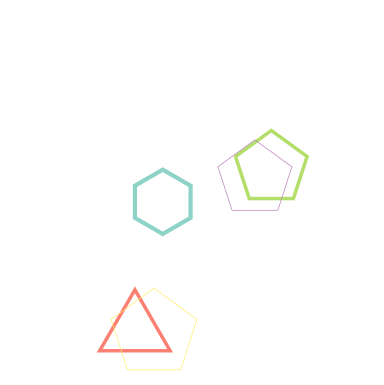[{"shape": "hexagon", "thickness": 3, "radius": 0.42, "center": [0.423, 0.476]}, {"shape": "triangle", "thickness": 2.5, "radius": 0.53, "center": [0.35, 0.142]}, {"shape": "pentagon", "thickness": 2.5, "radius": 0.49, "center": [0.705, 0.563]}, {"shape": "pentagon", "thickness": 0.5, "radius": 0.51, "center": [0.662, 0.536]}, {"shape": "pentagon", "thickness": 0.5, "radius": 0.59, "center": [0.4, 0.134]}]